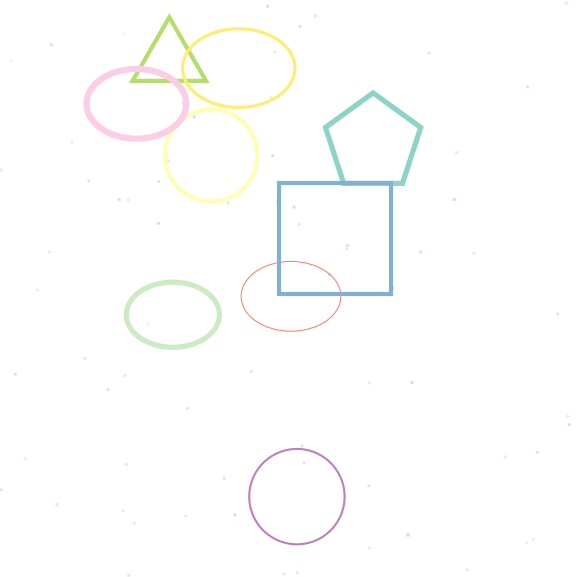[{"shape": "pentagon", "thickness": 2.5, "radius": 0.43, "center": [0.646, 0.752]}, {"shape": "circle", "thickness": 2, "radius": 0.4, "center": [0.366, 0.73]}, {"shape": "oval", "thickness": 0.5, "radius": 0.43, "center": [0.504, 0.486]}, {"shape": "square", "thickness": 2, "radius": 0.48, "center": [0.58, 0.586]}, {"shape": "triangle", "thickness": 2, "radius": 0.37, "center": [0.293, 0.896]}, {"shape": "oval", "thickness": 3, "radius": 0.43, "center": [0.236, 0.819]}, {"shape": "circle", "thickness": 1, "radius": 0.41, "center": [0.514, 0.139]}, {"shape": "oval", "thickness": 2.5, "radius": 0.4, "center": [0.299, 0.454]}, {"shape": "oval", "thickness": 1.5, "radius": 0.49, "center": [0.413, 0.881]}]